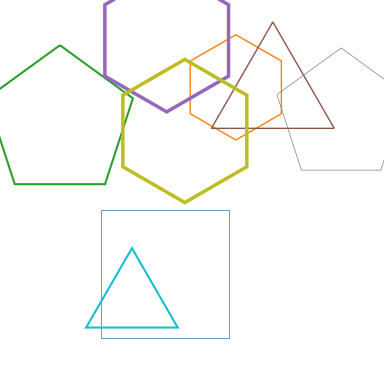[{"shape": "square", "thickness": 0.5, "radius": 0.83, "center": [0.429, 0.288]}, {"shape": "hexagon", "thickness": 1, "radius": 0.68, "center": [0.613, 0.773]}, {"shape": "pentagon", "thickness": 1.5, "radius": 1.0, "center": [0.156, 0.683]}, {"shape": "hexagon", "thickness": 2.5, "radius": 0.93, "center": [0.433, 0.895]}, {"shape": "triangle", "thickness": 1, "radius": 0.92, "center": [0.709, 0.759]}, {"shape": "pentagon", "thickness": 0.5, "radius": 0.88, "center": [0.886, 0.7]}, {"shape": "hexagon", "thickness": 2.5, "radius": 0.93, "center": [0.48, 0.66]}, {"shape": "triangle", "thickness": 1.5, "radius": 0.69, "center": [0.343, 0.218]}]